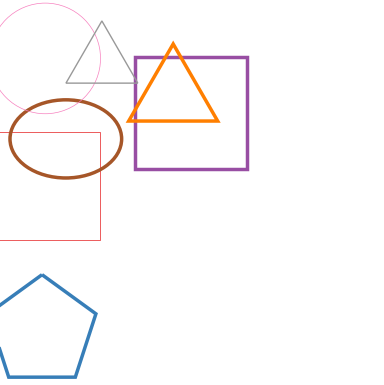[{"shape": "square", "thickness": 0.5, "radius": 0.71, "center": [0.118, 0.517]}, {"shape": "pentagon", "thickness": 2.5, "radius": 0.74, "center": [0.109, 0.139]}, {"shape": "square", "thickness": 2.5, "radius": 0.73, "center": [0.497, 0.706]}, {"shape": "triangle", "thickness": 2.5, "radius": 0.67, "center": [0.45, 0.752]}, {"shape": "oval", "thickness": 2.5, "radius": 0.72, "center": [0.171, 0.639]}, {"shape": "circle", "thickness": 0.5, "radius": 0.72, "center": [0.117, 0.848]}, {"shape": "triangle", "thickness": 1, "radius": 0.54, "center": [0.265, 0.838]}]